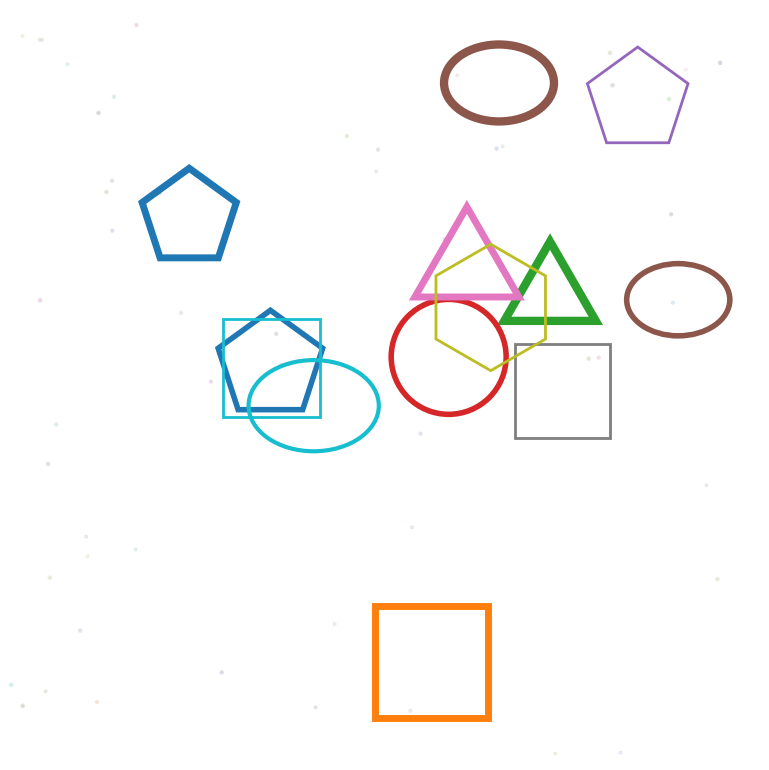[{"shape": "pentagon", "thickness": 2, "radius": 0.36, "center": [0.351, 0.526]}, {"shape": "pentagon", "thickness": 2.5, "radius": 0.32, "center": [0.246, 0.717]}, {"shape": "square", "thickness": 2.5, "radius": 0.37, "center": [0.56, 0.14]}, {"shape": "triangle", "thickness": 3, "radius": 0.34, "center": [0.714, 0.618]}, {"shape": "circle", "thickness": 2, "radius": 0.37, "center": [0.583, 0.537]}, {"shape": "pentagon", "thickness": 1, "radius": 0.34, "center": [0.828, 0.87]}, {"shape": "oval", "thickness": 3, "radius": 0.36, "center": [0.648, 0.892]}, {"shape": "oval", "thickness": 2, "radius": 0.33, "center": [0.881, 0.611]}, {"shape": "triangle", "thickness": 2.5, "radius": 0.39, "center": [0.606, 0.653]}, {"shape": "square", "thickness": 1, "radius": 0.31, "center": [0.73, 0.492]}, {"shape": "hexagon", "thickness": 1, "radius": 0.41, "center": [0.637, 0.601]}, {"shape": "square", "thickness": 1, "radius": 0.32, "center": [0.353, 0.522]}, {"shape": "oval", "thickness": 1.5, "radius": 0.42, "center": [0.407, 0.473]}]